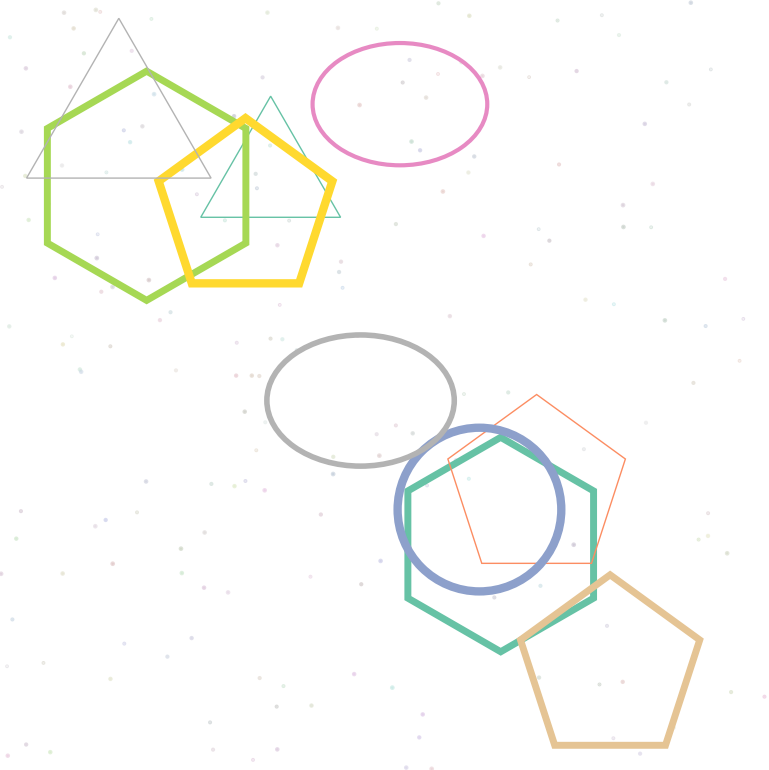[{"shape": "hexagon", "thickness": 2.5, "radius": 0.7, "center": [0.65, 0.293]}, {"shape": "triangle", "thickness": 0.5, "radius": 0.52, "center": [0.352, 0.77]}, {"shape": "pentagon", "thickness": 0.5, "radius": 0.61, "center": [0.697, 0.366]}, {"shape": "circle", "thickness": 3, "radius": 0.53, "center": [0.623, 0.338]}, {"shape": "oval", "thickness": 1.5, "radius": 0.57, "center": [0.519, 0.865]}, {"shape": "hexagon", "thickness": 2.5, "radius": 0.74, "center": [0.19, 0.759]}, {"shape": "pentagon", "thickness": 3, "radius": 0.59, "center": [0.319, 0.728]}, {"shape": "pentagon", "thickness": 2.5, "radius": 0.61, "center": [0.792, 0.131]}, {"shape": "oval", "thickness": 2, "radius": 0.61, "center": [0.468, 0.48]}, {"shape": "triangle", "thickness": 0.5, "radius": 0.69, "center": [0.154, 0.838]}]